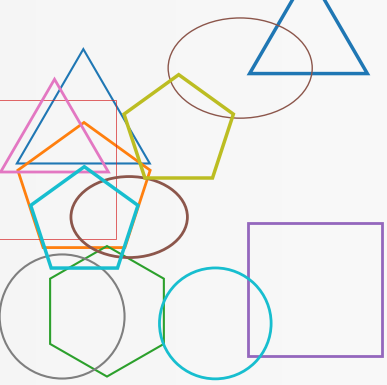[{"shape": "triangle", "thickness": 1.5, "radius": 0.99, "center": [0.215, 0.674]}, {"shape": "triangle", "thickness": 2.5, "radius": 0.88, "center": [0.796, 0.897]}, {"shape": "pentagon", "thickness": 2, "radius": 0.9, "center": [0.217, 0.502]}, {"shape": "hexagon", "thickness": 1.5, "radius": 0.85, "center": [0.276, 0.191]}, {"shape": "square", "thickness": 0.5, "radius": 0.9, "center": [0.118, 0.56]}, {"shape": "square", "thickness": 2, "radius": 0.87, "center": [0.813, 0.247]}, {"shape": "oval", "thickness": 2, "radius": 0.75, "center": [0.333, 0.436]}, {"shape": "oval", "thickness": 1, "radius": 0.93, "center": [0.62, 0.823]}, {"shape": "triangle", "thickness": 2, "radius": 0.8, "center": [0.141, 0.634]}, {"shape": "circle", "thickness": 1.5, "radius": 0.81, "center": [0.16, 0.178]}, {"shape": "pentagon", "thickness": 2.5, "radius": 0.74, "center": [0.461, 0.658]}, {"shape": "pentagon", "thickness": 2.5, "radius": 0.73, "center": [0.218, 0.421]}, {"shape": "circle", "thickness": 2, "radius": 0.72, "center": [0.556, 0.16]}]